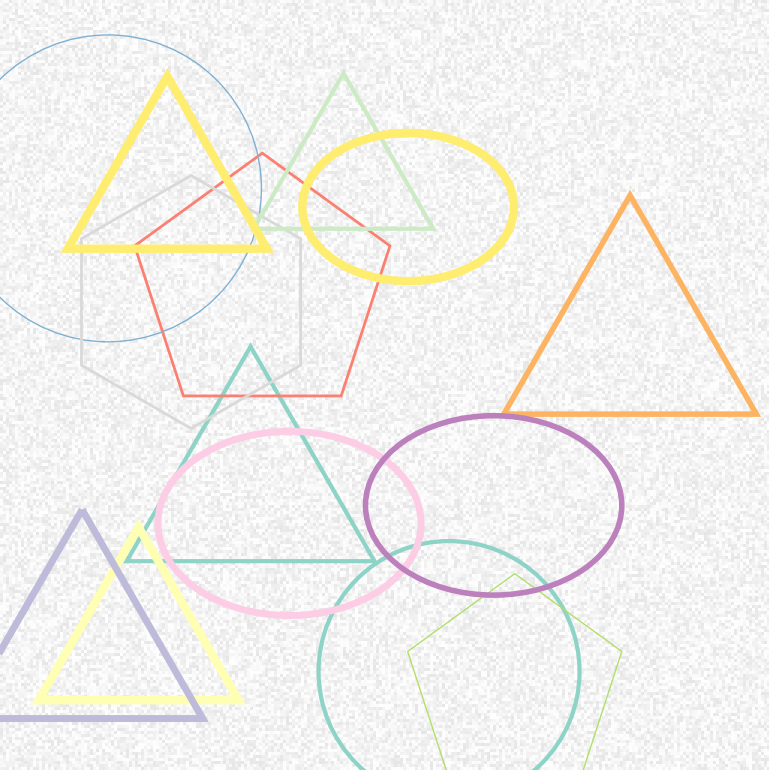[{"shape": "circle", "thickness": 1.5, "radius": 0.85, "center": [0.583, 0.128]}, {"shape": "triangle", "thickness": 1.5, "radius": 0.93, "center": [0.325, 0.364]}, {"shape": "triangle", "thickness": 3, "radius": 0.75, "center": [0.18, 0.166]}, {"shape": "triangle", "thickness": 2.5, "radius": 0.9, "center": [0.107, 0.157]}, {"shape": "pentagon", "thickness": 1, "radius": 0.87, "center": [0.341, 0.627]}, {"shape": "circle", "thickness": 0.5, "radius": 1.0, "center": [0.14, 0.755]}, {"shape": "triangle", "thickness": 2, "radius": 0.95, "center": [0.818, 0.557]}, {"shape": "pentagon", "thickness": 0.5, "radius": 0.73, "center": [0.668, 0.109]}, {"shape": "oval", "thickness": 2.5, "radius": 0.85, "center": [0.376, 0.32]}, {"shape": "hexagon", "thickness": 1, "radius": 0.82, "center": [0.248, 0.608]}, {"shape": "oval", "thickness": 2, "radius": 0.83, "center": [0.641, 0.344]}, {"shape": "triangle", "thickness": 1.5, "radius": 0.67, "center": [0.446, 0.77]}, {"shape": "triangle", "thickness": 3, "radius": 0.75, "center": [0.217, 0.752]}, {"shape": "oval", "thickness": 3, "radius": 0.69, "center": [0.53, 0.731]}]